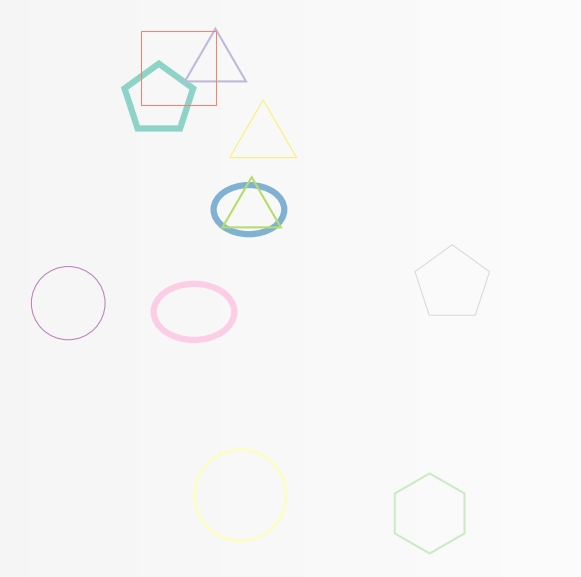[{"shape": "pentagon", "thickness": 3, "radius": 0.31, "center": [0.273, 0.827]}, {"shape": "circle", "thickness": 1, "radius": 0.39, "center": [0.413, 0.142]}, {"shape": "triangle", "thickness": 1, "radius": 0.3, "center": [0.371, 0.889]}, {"shape": "square", "thickness": 0.5, "radius": 0.32, "center": [0.308, 0.881]}, {"shape": "oval", "thickness": 3, "radius": 0.3, "center": [0.428, 0.636]}, {"shape": "triangle", "thickness": 1, "radius": 0.29, "center": [0.433, 0.634]}, {"shape": "oval", "thickness": 3, "radius": 0.35, "center": [0.334, 0.459]}, {"shape": "pentagon", "thickness": 0.5, "radius": 0.34, "center": [0.778, 0.508]}, {"shape": "circle", "thickness": 0.5, "radius": 0.32, "center": [0.117, 0.474]}, {"shape": "hexagon", "thickness": 1, "radius": 0.35, "center": [0.739, 0.11]}, {"shape": "triangle", "thickness": 0.5, "radius": 0.33, "center": [0.453, 0.759]}]